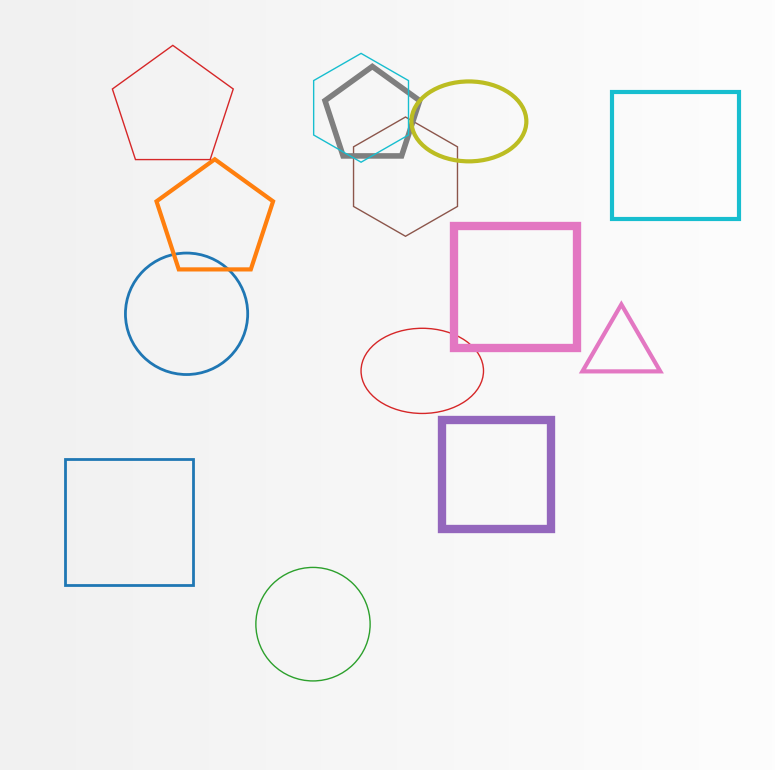[{"shape": "circle", "thickness": 1, "radius": 0.39, "center": [0.241, 0.592]}, {"shape": "square", "thickness": 1, "radius": 0.41, "center": [0.166, 0.322]}, {"shape": "pentagon", "thickness": 1.5, "radius": 0.4, "center": [0.277, 0.714]}, {"shape": "circle", "thickness": 0.5, "radius": 0.37, "center": [0.404, 0.189]}, {"shape": "pentagon", "thickness": 0.5, "radius": 0.41, "center": [0.223, 0.859]}, {"shape": "oval", "thickness": 0.5, "radius": 0.4, "center": [0.545, 0.518]}, {"shape": "square", "thickness": 3, "radius": 0.35, "center": [0.641, 0.384]}, {"shape": "hexagon", "thickness": 0.5, "radius": 0.39, "center": [0.523, 0.771]}, {"shape": "triangle", "thickness": 1.5, "radius": 0.29, "center": [0.802, 0.547]}, {"shape": "square", "thickness": 3, "radius": 0.4, "center": [0.665, 0.628]}, {"shape": "pentagon", "thickness": 2, "radius": 0.32, "center": [0.48, 0.849]}, {"shape": "oval", "thickness": 1.5, "radius": 0.37, "center": [0.605, 0.842]}, {"shape": "square", "thickness": 1.5, "radius": 0.41, "center": [0.871, 0.798]}, {"shape": "hexagon", "thickness": 0.5, "radius": 0.35, "center": [0.466, 0.86]}]